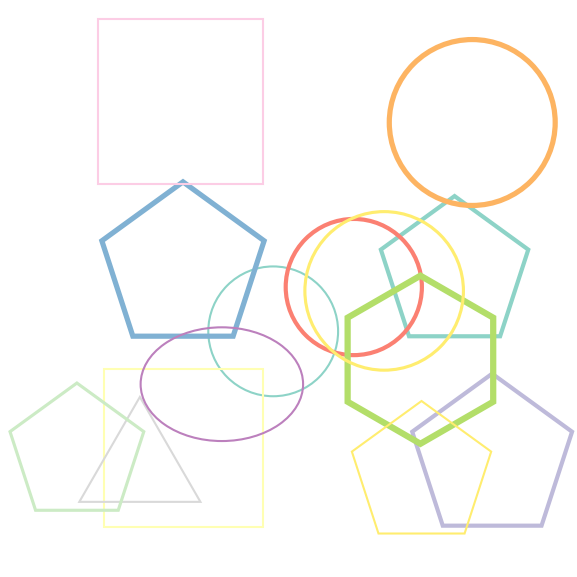[{"shape": "pentagon", "thickness": 2, "radius": 0.67, "center": [0.787, 0.525]}, {"shape": "circle", "thickness": 1, "radius": 0.56, "center": [0.473, 0.425]}, {"shape": "square", "thickness": 1, "radius": 0.69, "center": [0.317, 0.223]}, {"shape": "pentagon", "thickness": 2, "radius": 0.73, "center": [0.852, 0.207]}, {"shape": "circle", "thickness": 2, "radius": 0.59, "center": [0.613, 0.502]}, {"shape": "pentagon", "thickness": 2.5, "radius": 0.74, "center": [0.317, 0.537]}, {"shape": "circle", "thickness": 2.5, "radius": 0.72, "center": [0.818, 0.787]}, {"shape": "hexagon", "thickness": 3, "radius": 0.73, "center": [0.728, 0.376]}, {"shape": "square", "thickness": 1, "radius": 0.72, "center": [0.312, 0.823]}, {"shape": "triangle", "thickness": 1, "radius": 0.61, "center": [0.242, 0.191]}, {"shape": "oval", "thickness": 1, "radius": 0.7, "center": [0.384, 0.334]}, {"shape": "pentagon", "thickness": 1.5, "radius": 0.61, "center": [0.133, 0.214]}, {"shape": "pentagon", "thickness": 1, "radius": 0.63, "center": [0.73, 0.178]}, {"shape": "circle", "thickness": 1.5, "radius": 0.69, "center": [0.665, 0.495]}]